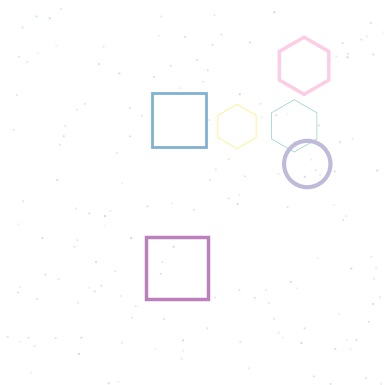[{"shape": "hexagon", "thickness": 0.5, "radius": 0.34, "center": [0.764, 0.673]}, {"shape": "circle", "thickness": 3, "radius": 0.3, "center": [0.798, 0.574]}, {"shape": "square", "thickness": 2, "radius": 0.35, "center": [0.464, 0.687]}, {"shape": "hexagon", "thickness": 2.5, "radius": 0.37, "center": [0.79, 0.829]}, {"shape": "square", "thickness": 2.5, "radius": 0.4, "center": [0.46, 0.303]}, {"shape": "hexagon", "thickness": 0.5, "radius": 0.29, "center": [0.616, 0.672]}]